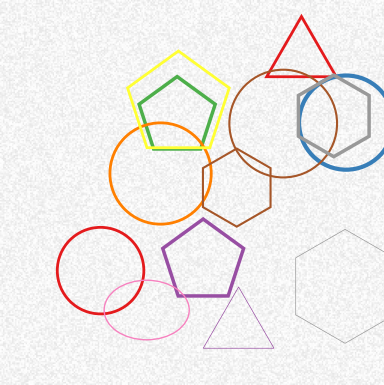[{"shape": "circle", "thickness": 2, "radius": 0.56, "center": [0.261, 0.297]}, {"shape": "triangle", "thickness": 2, "radius": 0.52, "center": [0.783, 0.853]}, {"shape": "circle", "thickness": 3, "radius": 0.61, "center": [0.899, 0.682]}, {"shape": "pentagon", "thickness": 2.5, "radius": 0.52, "center": [0.46, 0.697]}, {"shape": "pentagon", "thickness": 2.5, "radius": 0.55, "center": [0.528, 0.321]}, {"shape": "triangle", "thickness": 0.5, "radius": 0.53, "center": [0.62, 0.149]}, {"shape": "circle", "thickness": 2, "radius": 0.66, "center": [0.417, 0.549]}, {"shape": "pentagon", "thickness": 2, "radius": 0.69, "center": [0.463, 0.729]}, {"shape": "circle", "thickness": 1.5, "radius": 0.7, "center": [0.736, 0.679]}, {"shape": "hexagon", "thickness": 1.5, "radius": 0.51, "center": [0.615, 0.513]}, {"shape": "oval", "thickness": 1, "radius": 0.55, "center": [0.381, 0.195]}, {"shape": "hexagon", "thickness": 2.5, "radius": 0.53, "center": [0.867, 0.699]}, {"shape": "hexagon", "thickness": 0.5, "radius": 0.74, "center": [0.896, 0.256]}]